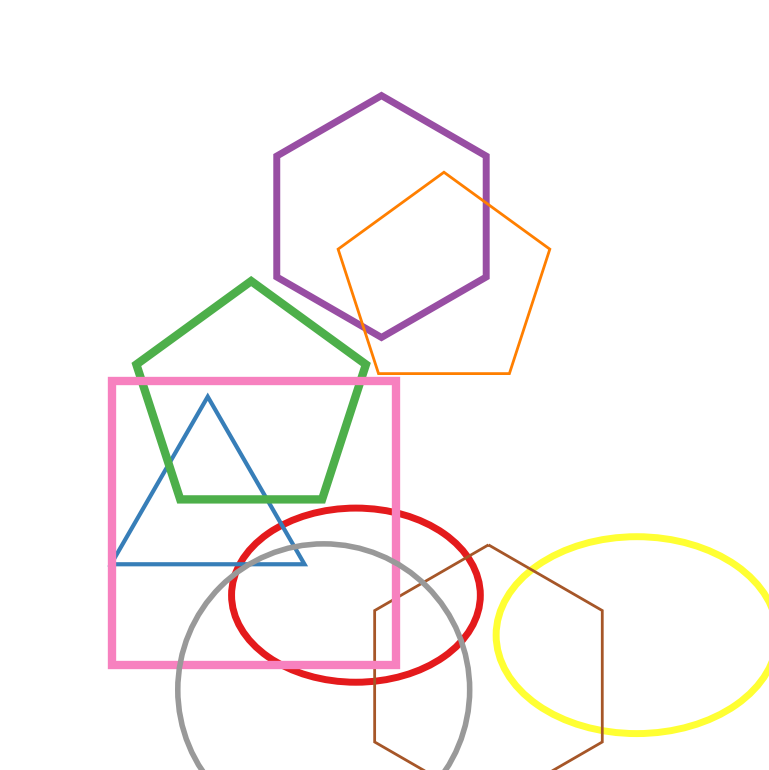[{"shape": "oval", "thickness": 2.5, "radius": 0.81, "center": [0.462, 0.227]}, {"shape": "triangle", "thickness": 1.5, "radius": 0.73, "center": [0.27, 0.34]}, {"shape": "pentagon", "thickness": 3, "radius": 0.78, "center": [0.326, 0.478]}, {"shape": "hexagon", "thickness": 2.5, "radius": 0.79, "center": [0.495, 0.719]}, {"shape": "pentagon", "thickness": 1, "radius": 0.72, "center": [0.577, 0.632]}, {"shape": "oval", "thickness": 2.5, "radius": 0.91, "center": [0.827, 0.175]}, {"shape": "hexagon", "thickness": 1, "radius": 0.85, "center": [0.634, 0.122]}, {"shape": "square", "thickness": 3, "radius": 0.92, "center": [0.33, 0.321]}, {"shape": "circle", "thickness": 2, "radius": 0.95, "center": [0.42, 0.104]}]